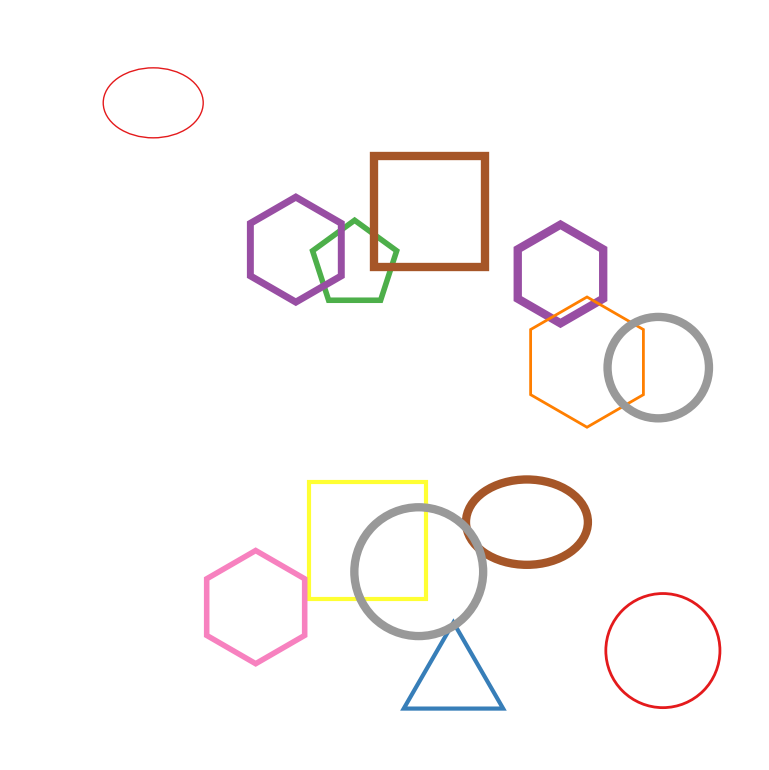[{"shape": "oval", "thickness": 0.5, "radius": 0.32, "center": [0.199, 0.866]}, {"shape": "circle", "thickness": 1, "radius": 0.37, "center": [0.861, 0.155]}, {"shape": "triangle", "thickness": 1.5, "radius": 0.37, "center": [0.589, 0.117]}, {"shape": "pentagon", "thickness": 2, "radius": 0.29, "center": [0.461, 0.657]}, {"shape": "hexagon", "thickness": 2.5, "radius": 0.34, "center": [0.384, 0.676]}, {"shape": "hexagon", "thickness": 3, "radius": 0.32, "center": [0.728, 0.644]}, {"shape": "hexagon", "thickness": 1, "radius": 0.42, "center": [0.762, 0.53]}, {"shape": "square", "thickness": 1.5, "radius": 0.38, "center": [0.477, 0.298]}, {"shape": "square", "thickness": 3, "radius": 0.36, "center": [0.557, 0.726]}, {"shape": "oval", "thickness": 3, "radius": 0.4, "center": [0.684, 0.322]}, {"shape": "hexagon", "thickness": 2, "radius": 0.37, "center": [0.332, 0.212]}, {"shape": "circle", "thickness": 3, "radius": 0.42, "center": [0.544, 0.258]}, {"shape": "circle", "thickness": 3, "radius": 0.33, "center": [0.855, 0.523]}]